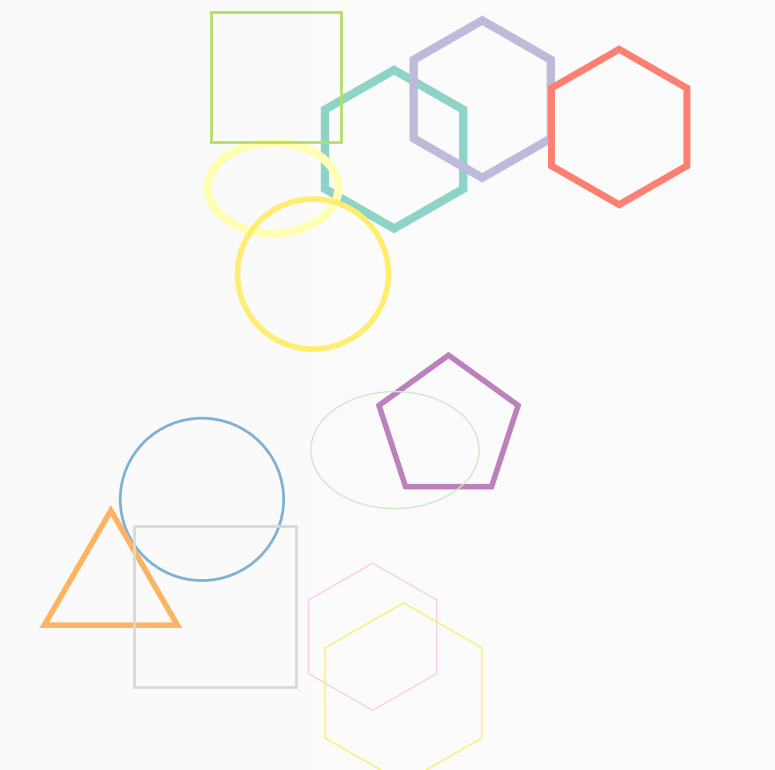[{"shape": "hexagon", "thickness": 3, "radius": 0.51, "center": [0.509, 0.806]}, {"shape": "oval", "thickness": 3, "radius": 0.42, "center": [0.352, 0.756]}, {"shape": "hexagon", "thickness": 3, "radius": 0.51, "center": [0.622, 0.871]}, {"shape": "hexagon", "thickness": 2.5, "radius": 0.5, "center": [0.799, 0.835]}, {"shape": "circle", "thickness": 1, "radius": 0.53, "center": [0.261, 0.351]}, {"shape": "triangle", "thickness": 2, "radius": 0.5, "center": [0.143, 0.238]}, {"shape": "square", "thickness": 1, "radius": 0.42, "center": [0.356, 0.9]}, {"shape": "hexagon", "thickness": 0.5, "radius": 0.48, "center": [0.481, 0.173]}, {"shape": "square", "thickness": 1, "radius": 0.52, "center": [0.277, 0.212]}, {"shape": "pentagon", "thickness": 2, "radius": 0.47, "center": [0.579, 0.444]}, {"shape": "oval", "thickness": 0.5, "radius": 0.54, "center": [0.51, 0.415]}, {"shape": "circle", "thickness": 2, "radius": 0.49, "center": [0.404, 0.644]}, {"shape": "hexagon", "thickness": 0.5, "radius": 0.58, "center": [0.521, 0.1]}]